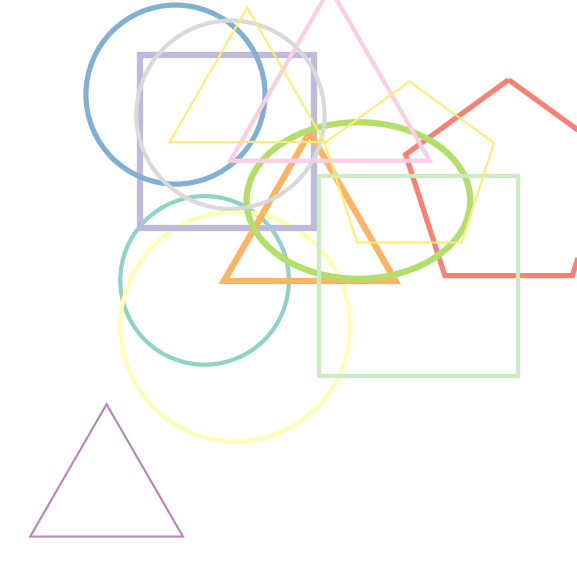[{"shape": "circle", "thickness": 2, "radius": 0.73, "center": [0.354, 0.514]}, {"shape": "circle", "thickness": 2, "radius": 1.0, "center": [0.407, 0.434]}, {"shape": "square", "thickness": 3, "radius": 0.75, "center": [0.393, 0.754]}, {"shape": "pentagon", "thickness": 2.5, "radius": 0.94, "center": [0.881, 0.674]}, {"shape": "circle", "thickness": 2.5, "radius": 0.78, "center": [0.304, 0.835]}, {"shape": "triangle", "thickness": 3, "radius": 0.86, "center": [0.536, 0.598]}, {"shape": "oval", "thickness": 3, "radius": 0.97, "center": [0.621, 0.652]}, {"shape": "triangle", "thickness": 2, "radius": 1.0, "center": [0.571, 0.82]}, {"shape": "circle", "thickness": 2, "radius": 0.81, "center": [0.399, 0.8]}, {"shape": "triangle", "thickness": 1, "radius": 0.76, "center": [0.185, 0.146]}, {"shape": "square", "thickness": 2, "radius": 0.86, "center": [0.724, 0.521]}, {"shape": "pentagon", "thickness": 1, "radius": 0.77, "center": [0.709, 0.704]}, {"shape": "triangle", "thickness": 1, "radius": 0.78, "center": [0.428, 0.831]}]